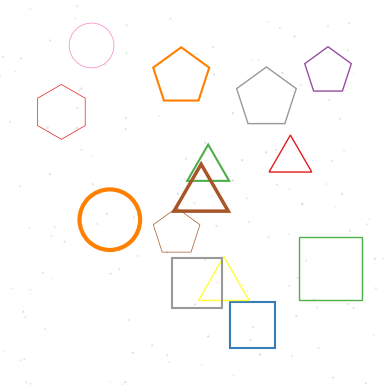[{"shape": "triangle", "thickness": 1, "radius": 0.32, "center": [0.754, 0.585]}, {"shape": "hexagon", "thickness": 0.5, "radius": 0.36, "center": [0.16, 0.709]}, {"shape": "square", "thickness": 1.5, "radius": 0.3, "center": [0.656, 0.156]}, {"shape": "square", "thickness": 1, "radius": 0.41, "center": [0.858, 0.302]}, {"shape": "triangle", "thickness": 1.5, "radius": 0.31, "center": [0.541, 0.562]}, {"shape": "pentagon", "thickness": 1, "radius": 0.32, "center": [0.852, 0.815]}, {"shape": "circle", "thickness": 3, "radius": 0.39, "center": [0.285, 0.429]}, {"shape": "pentagon", "thickness": 1.5, "radius": 0.38, "center": [0.471, 0.801]}, {"shape": "triangle", "thickness": 1, "radius": 0.38, "center": [0.581, 0.258]}, {"shape": "triangle", "thickness": 2.5, "radius": 0.41, "center": [0.522, 0.492]}, {"shape": "pentagon", "thickness": 0.5, "radius": 0.32, "center": [0.459, 0.397]}, {"shape": "circle", "thickness": 0.5, "radius": 0.29, "center": [0.238, 0.882]}, {"shape": "square", "thickness": 1.5, "radius": 0.32, "center": [0.511, 0.266]}, {"shape": "pentagon", "thickness": 1, "radius": 0.41, "center": [0.692, 0.745]}]